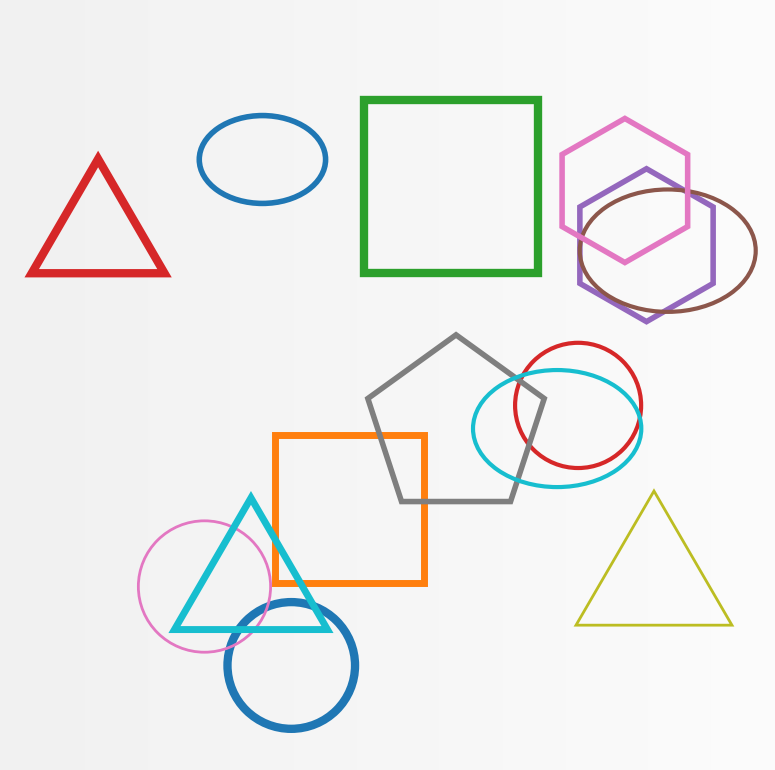[{"shape": "oval", "thickness": 2, "radius": 0.41, "center": [0.339, 0.793]}, {"shape": "circle", "thickness": 3, "radius": 0.41, "center": [0.376, 0.136]}, {"shape": "square", "thickness": 2.5, "radius": 0.48, "center": [0.451, 0.339]}, {"shape": "square", "thickness": 3, "radius": 0.56, "center": [0.582, 0.758]}, {"shape": "triangle", "thickness": 3, "radius": 0.49, "center": [0.127, 0.695]}, {"shape": "circle", "thickness": 1.5, "radius": 0.41, "center": [0.746, 0.473]}, {"shape": "hexagon", "thickness": 2, "radius": 0.5, "center": [0.834, 0.682]}, {"shape": "oval", "thickness": 1.5, "radius": 0.57, "center": [0.862, 0.674]}, {"shape": "circle", "thickness": 1, "radius": 0.43, "center": [0.264, 0.238]}, {"shape": "hexagon", "thickness": 2, "radius": 0.47, "center": [0.806, 0.753]}, {"shape": "pentagon", "thickness": 2, "radius": 0.6, "center": [0.588, 0.445]}, {"shape": "triangle", "thickness": 1, "radius": 0.58, "center": [0.844, 0.246]}, {"shape": "oval", "thickness": 1.5, "radius": 0.54, "center": [0.719, 0.443]}, {"shape": "triangle", "thickness": 2.5, "radius": 0.57, "center": [0.324, 0.239]}]